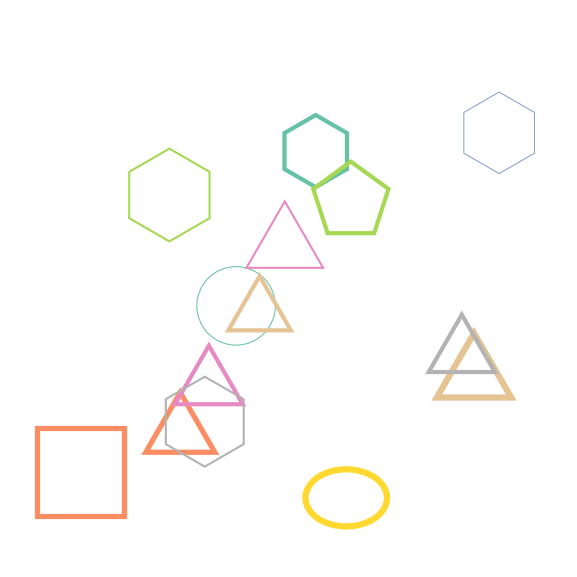[{"shape": "hexagon", "thickness": 2, "radius": 0.31, "center": [0.547, 0.738]}, {"shape": "circle", "thickness": 0.5, "radius": 0.34, "center": [0.409, 0.469]}, {"shape": "triangle", "thickness": 2.5, "radius": 0.35, "center": [0.312, 0.25]}, {"shape": "square", "thickness": 2.5, "radius": 0.38, "center": [0.139, 0.182]}, {"shape": "hexagon", "thickness": 0.5, "radius": 0.35, "center": [0.864, 0.769]}, {"shape": "triangle", "thickness": 1, "radius": 0.38, "center": [0.493, 0.574]}, {"shape": "triangle", "thickness": 2, "radius": 0.34, "center": [0.362, 0.333]}, {"shape": "pentagon", "thickness": 2, "radius": 0.34, "center": [0.608, 0.651]}, {"shape": "hexagon", "thickness": 1, "radius": 0.4, "center": [0.293, 0.661]}, {"shape": "oval", "thickness": 3, "radius": 0.35, "center": [0.599, 0.137]}, {"shape": "triangle", "thickness": 3, "radius": 0.37, "center": [0.821, 0.348]}, {"shape": "triangle", "thickness": 2, "radius": 0.31, "center": [0.45, 0.458]}, {"shape": "hexagon", "thickness": 1, "radius": 0.39, "center": [0.355, 0.269]}, {"shape": "triangle", "thickness": 2, "radius": 0.33, "center": [0.8, 0.388]}]